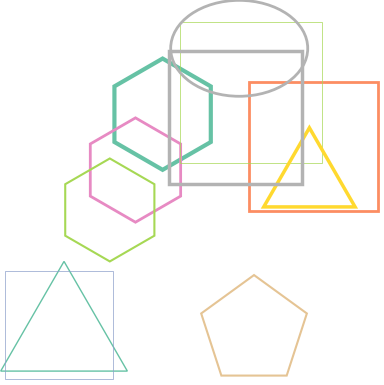[{"shape": "triangle", "thickness": 1, "radius": 0.95, "center": [0.166, 0.131]}, {"shape": "hexagon", "thickness": 3, "radius": 0.72, "center": [0.422, 0.703]}, {"shape": "square", "thickness": 2, "radius": 0.84, "center": [0.815, 0.62]}, {"shape": "square", "thickness": 0.5, "radius": 0.7, "center": [0.154, 0.155]}, {"shape": "hexagon", "thickness": 2, "radius": 0.68, "center": [0.352, 0.558]}, {"shape": "hexagon", "thickness": 1.5, "radius": 0.67, "center": [0.285, 0.455]}, {"shape": "square", "thickness": 0.5, "radius": 0.92, "center": [0.652, 0.76]}, {"shape": "triangle", "thickness": 2.5, "radius": 0.69, "center": [0.804, 0.531]}, {"shape": "pentagon", "thickness": 1.5, "radius": 0.72, "center": [0.66, 0.141]}, {"shape": "square", "thickness": 2.5, "radius": 0.86, "center": [0.611, 0.696]}, {"shape": "oval", "thickness": 2, "radius": 0.89, "center": [0.621, 0.875]}]